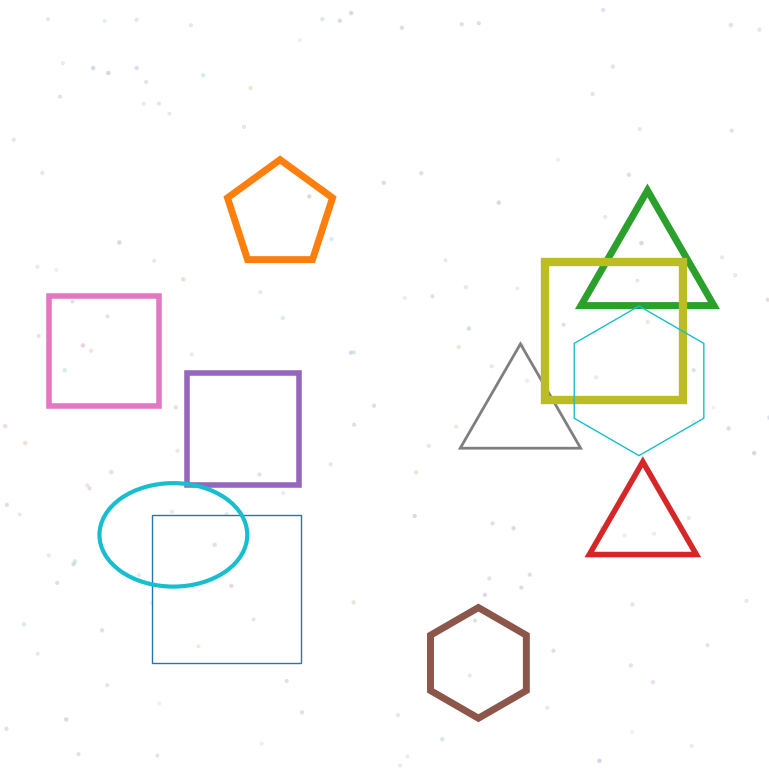[{"shape": "square", "thickness": 0.5, "radius": 0.48, "center": [0.294, 0.235]}, {"shape": "pentagon", "thickness": 2.5, "radius": 0.36, "center": [0.364, 0.721]}, {"shape": "triangle", "thickness": 2.5, "radius": 0.5, "center": [0.841, 0.653]}, {"shape": "triangle", "thickness": 2, "radius": 0.4, "center": [0.835, 0.32]}, {"shape": "square", "thickness": 2, "radius": 0.36, "center": [0.315, 0.443]}, {"shape": "hexagon", "thickness": 2.5, "radius": 0.36, "center": [0.621, 0.139]}, {"shape": "square", "thickness": 2, "radius": 0.36, "center": [0.136, 0.544]}, {"shape": "triangle", "thickness": 1, "radius": 0.45, "center": [0.676, 0.463]}, {"shape": "square", "thickness": 3, "radius": 0.45, "center": [0.798, 0.57]}, {"shape": "hexagon", "thickness": 0.5, "radius": 0.49, "center": [0.83, 0.505]}, {"shape": "oval", "thickness": 1.5, "radius": 0.48, "center": [0.225, 0.305]}]